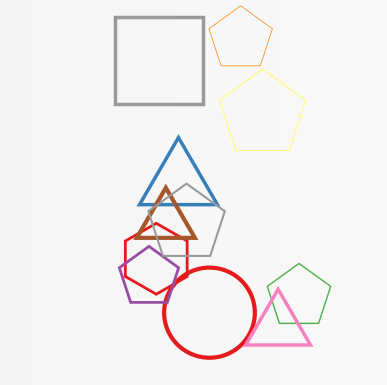[{"shape": "hexagon", "thickness": 2, "radius": 0.46, "center": [0.403, 0.328]}, {"shape": "circle", "thickness": 3, "radius": 0.59, "center": [0.541, 0.188]}, {"shape": "triangle", "thickness": 2.5, "radius": 0.58, "center": [0.461, 0.526]}, {"shape": "pentagon", "thickness": 1, "radius": 0.43, "center": [0.772, 0.23]}, {"shape": "pentagon", "thickness": 2, "radius": 0.4, "center": [0.385, 0.28]}, {"shape": "pentagon", "thickness": 0.5, "radius": 0.43, "center": [0.621, 0.899]}, {"shape": "pentagon", "thickness": 0.5, "radius": 0.59, "center": [0.678, 0.703]}, {"shape": "triangle", "thickness": 3, "radius": 0.43, "center": [0.428, 0.426]}, {"shape": "triangle", "thickness": 2.5, "radius": 0.48, "center": [0.718, 0.152]}, {"shape": "square", "thickness": 2.5, "radius": 0.56, "center": [0.411, 0.842]}, {"shape": "pentagon", "thickness": 1.5, "radius": 0.52, "center": [0.481, 0.419]}]